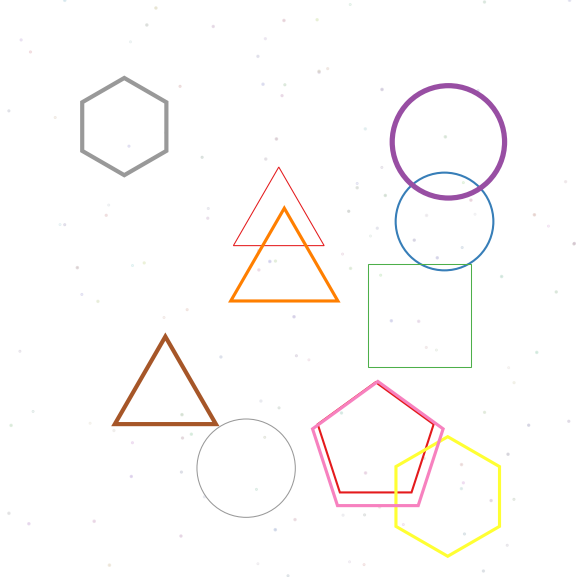[{"shape": "pentagon", "thickness": 1, "radius": 0.53, "center": [0.651, 0.232]}, {"shape": "triangle", "thickness": 0.5, "radius": 0.45, "center": [0.483, 0.619]}, {"shape": "circle", "thickness": 1, "radius": 0.42, "center": [0.77, 0.616]}, {"shape": "square", "thickness": 0.5, "radius": 0.44, "center": [0.727, 0.453]}, {"shape": "circle", "thickness": 2.5, "radius": 0.49, "center": [0.776, 0.753]}, {"shape": "triangle", "thickness": 1.5, "radius": 0.54, "center": [0.492, 0.532]}, {"shape": "hexagon", "thickness": 1.5, "radius": 0.52, "center": [0.775, 0.139]}, {"shape": "triangle", "thickness": 2, "radius": 0.51, "center": [0.286, 0.315]}, {"shape": "pentagon", "thickness": 1.5, "radius": 0.59, "center": [0.654, 0.22]}, {"shape": "hexagon", "thickness": 2, "radius": 0.42, "center": [0.215, 0.78]}, {"shape": "circle", "thickness": 0.5, "radius": 0.43, "center": [0.426, 0.188]}]